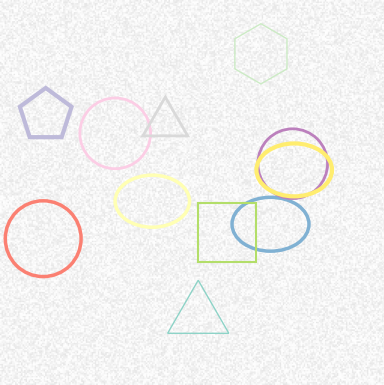[{"shape": "triangle", "thickness": 1, "radius": 0.46, "center": [0.515, 0.18]}, {"shape": "oval", "thickness": 2.5, "radius": 0.48, "center": [0.396, 0.477]}, {"shape": "pentagon", "thickness": 3, "radius": 0.35, "center": [0.119, 0.701]}, {"shape": "circle", "thickness": 2.5, "radius": 0.49, "center": [0.112, 0.38]}, {"shape": "oval", "thickness": 2.5, "radius": 0.5, "center": [0.703, 0.418]}, {"shape": "square", "thickness": 1.5, "radius": 0.38, "center": [0.59, 0.396]}, {"shape": "circle", "thickness": 2, "radius": 0.46, "center": [0.299, 0.654]}, {"shape": "triangle", "thickness": 2, "radius": 0.34, "center": [0.429, 0.681]}, {"shape": "circle", "thickness": 2, "radius": 0.45, "center": [0.76, 0.575]}, {"shape": "hexagon", "thickness": 1, "radius": 0.39, "center": [0.678, 0.86]}, {"shape": "oval", "thickness": 3, "radius": 0.49, "center": [0.764, 0.559]}]